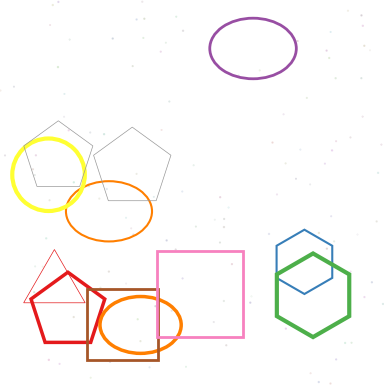[{"shape": "triangle", "thickness": 0.5, "radius": 0.46, "center": [0.141, 0.26]}, {"shape": "pentagon", "thickness": 2.5, "radius": 0.5, "center": [0.176, 0.192]}, {"shape": "hexagon", "thickness": 1.5, "radius": 0.42, "center": [0.791, 0.32]}, {"shape": "hexagon", "thickness": 3, "radius": 0.54, "center": [0.813, 0.233]}, {"shape": "oval", "thickness": 2, "radius": 0.56, "center": [0.657, 0.874]}, {"shape": "oval", "thickness": 1.5, "radius": 0.56, "center": [0.283, 0.451]}, {"shape": "oval", "thickness": 2.5, "radius": 0.53, "center": [0.365, 0.156]}, {"shape": "circle", "thickness": 3, "radius": 0.47, "center": [0.126, 0.546]}, {"shape": "square", "thickness": 2, "radius": 0.46, "center": [0.317, 0.158]}, {"shape": "square", "thickness": 2, "radius": 0.56, "center": [0.519, 0.237]}, {"shape": "pentagon", "thickness": 0.5, "radius": 0.53, "center": [0.343, 0.564]}, {"shape": "pentagon", "thickness": 0.5, "radius": 0.47, "center": [0.151, 0.592]}]